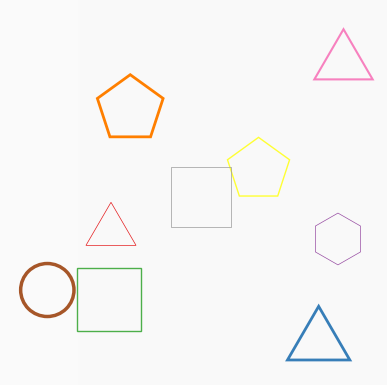[{"shape": "triangle", "thickness": 0.5, "radius": 0.37, "center": [0.286, 0.4]}, {"shape": "triangle", "thickness": 2, "radius": 0.46, "center": [0.822, 0.111]}, {"shape": "square", "thickness": 1, "radius": 0.41, "center": [0.282, 0.222]}, {"shape": "hexagon", "thickness": 0.5, "radius": 0.34, "center": [0.872, 0.379]}, {"shape": "pentagon", "thickness": 2, "radius": 0.45, "center": [0.336, 0.717]}, {"shape": "pentagon", "thickness": 1, "radius": 0.42, "center": [0.667, 0.559]}, {"shape": "circle", "thickness": 2.5, "radius": 0.34, "center": [0.122, 0.247]}, {"shape": "triangle", "thickness": 1.5, "radius": 0.43, "center": [0.886, 0.837]}, {"shape": "square", "thickness": 0.5, "radius": 0.38, "center": [0.519, 0.489]}]